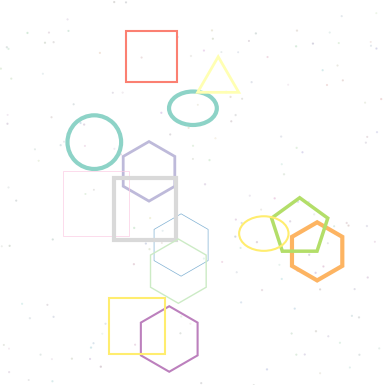[{"shape": "circle", "thickness": 3, "radius": 0.35, "center": [0.245, 0.631]}, {"shape": "oval", "thickness": 3, "radius": 0.31, "center": [0.501, 0.719]}, {"shape": "triangle", "thickness": 2, "radius": 0.31, "center": [0.567, 0.791]}, {"shape": "hexagon", "thickness": 2, "radius": 0.39, "center": [0.387, 0.555]}, {"shape": "square", "thickness": 1.5, "radius": 0.33, "center": [0.393, 0.853]}, {"shape": "hexagon", "thickness": 0.5, "radius": 0.41, "center": [0.47, 0.364]}, {"shape": "hexagon", "thickness": 3, "radius": 0.38, "center": [0.824, 0.347]}, {"shape": "pentagon", "thickness": 2.5, "radius": 0.38, "center": [0.778, 0.41]}, {"shape": "square", "thickness": 0.5, "radius": 0.42, "center": [0.249, 0.471]}, {"shape": "square", "thickness": 3, "radius": 0.4, "center": [0.377, 0.457]}, {"shape": "hexagon", "thickness": 1.5, "radius": 0.43, "center": [0.44, 0.12]}, {"shape": "hexagon", "thickness": 1, "radius": 0.42, "center": [0.463, 0.296]}, {"shape": "square", "thickness": 1.5, "radius": 0.36, "center": [0.356, 0.153]}, {"shape": "oval", "thickness": 1.5, "radius": 0.32, "center": [0.685, 0.393]}]